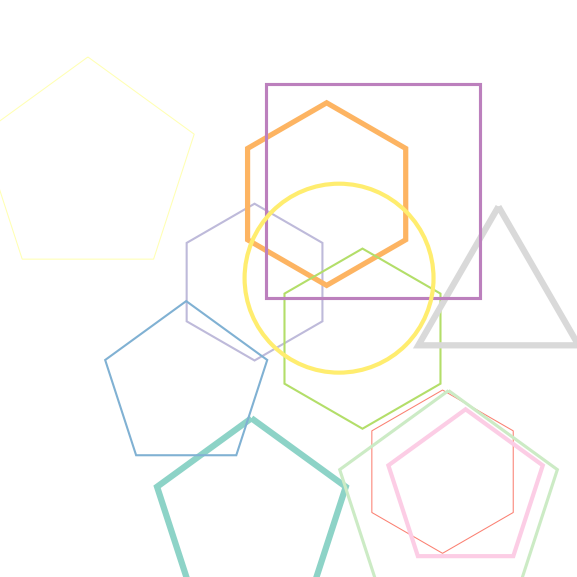[{"shape": "pentagon", "thickness": 3, "radius": 0.86, "center": [0.435, 0.103]}, {"shape": "pentagon", "thickness": 0.5, "radius": 0.97, "center": [0.152, 0.707]}, {"shape": "hexagon", "thickness": 1, "radius": 0.68, "center": [0.441, 0.511]}, {"shape": "hexagon", "thickness": 0.5, "radius": 0.71, "center": [0.766, 0.182]}, {"shape": "pentagon", "thickness": 1, "radius": 0.74, "center": [0.322, 0.33]}, {"shape": "hexagon", "thickness": 2.5, "radius": 0.79, "center": [0.566, 0.663]}, {"shape": "hexagon", "thickness": 1, "radius": 0.78, "center": [0.628, 0.413]}, {"shape": "pentagon", "thickness": 2, "radius": 0.7, "center": [0.806, 0.15]}, {"shape": "triangle", "thickness": 3, "radius": 0.8, "center": [0.863, 0.481]}, {"shape": "square", "thickness": 1.5, "radius": 0.93, "center": [0.646, 0.668]}, {"shape": "pentagon", "thickness": 1.5, "radius": 0.99, "center": [0.777, 0.125]}, {"shape": "circle", "thickness": 2, "radius": 0.82, "center": [0.587, 0.517]}]